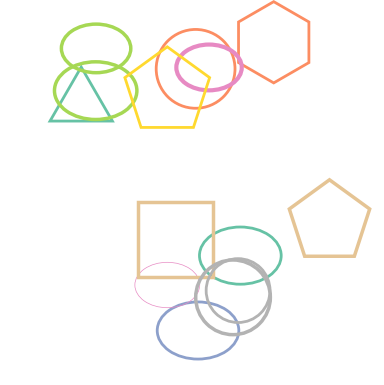[{"shape": "triangle", "thickness": 2, "radius": 0.47, "center": [0.211, 0.732]}, {"shape": "oval", "thickness": 2, "radius": 0.53, "center": [0.624, 0.336]}, {"shape": "hexagon", "thickness": 2, "radius": 0.53, "center": [0.711, 0.89]}, {"shape": "circle", "thickness": 2, "radius": 0.51, "center": [0.508, 0.821]}, {"shape": "oval", "thickness": 2, "radius": 0.53, "center": [0.514, 0.142]}, {"shape": "oval", "thickness": 3, "radius": 0.42, "center": [0.543, 0.825]}, {"shape": "oval", "thickness": 0.5, "radius": 0.42, "center": [0.435, 0.26]}, {"shape": "oval", "thickness": 2.5, "radius": 0.54, "center": [0.249, 0.765]}, {"shape": "oval", "thickness": 2.5, "radius": 0.45, "center": [0.25, 0.874]}, {"shape": "pentagon", "thickness": 2, "radius": 0.58, "center": [0.434, 0.763]}, {"shape": "square", "thickness": 2.5, "radius": 0.49, "center": [0.456, 0.378]}, {"shape": "pentagon", "thickness": 2.5, "radius": 0.55, "center": [0.856, 0.423]}, {"shape": "circle", "thickness": 2, "radius": 0.41, "center": [0.618, 0.245]}, {"shape": "circle", "thickness": 2.5, "radius": 0.48, "center": [0.605, 0.228]}]